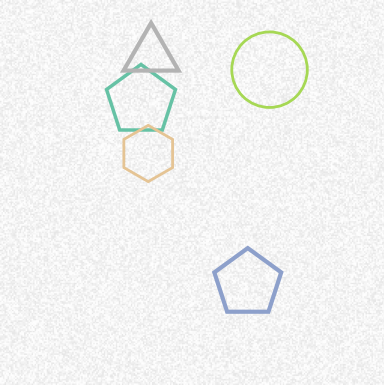[{"shape": "pentagon", "thickness": 2.5, "radius": 0.47, "center": [0.366, 0.738]}, {"shape": "pentagon", "thickness": 3, "radius": 0.46, "center": [0.644, 0.264]}, {"shape": "circle", "thickness": 2, "radius": 0.49, "center": [0.7, 0.819]}, {"shape": "hexagon", "thickness": 2, "radius": 0.37, "center": [0.385, 0.601]}, {"shape": "triangle", "thickness": 3, "radius": 0.41, "center": [0.392, 0.858]}]